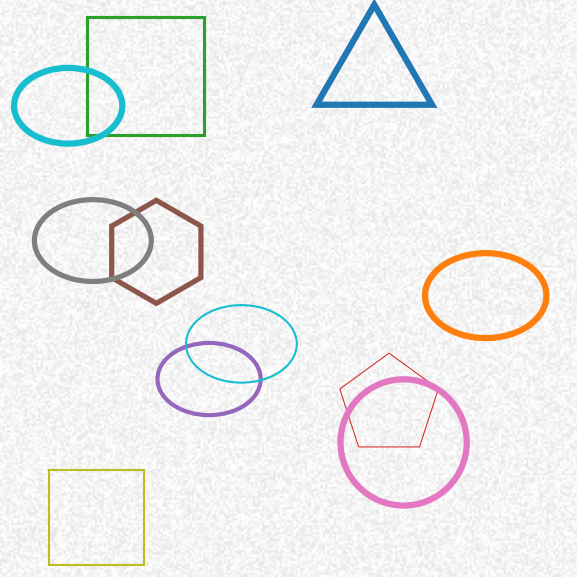[{"shape": "triangle", "thickness": 3, "radius": 0.58, "center": [0.648, 0.875]}, {"shape": "oval", "thickness": 3, "radius": 0.53, "center": [0.841, 0.487]}, {"shape": "square", "thickness": 1.5, "radius": 0.51, "center": [0.252, 0.867]}, {"shape": "pentagon", "thickness": 0.5, "radius": 0.45, "center": [0.674, 0.298]}, {"shape": "oval", "thickness": 2, "radius": 0.45, "center": [0.362, 0.343]}, {"shape": "hexagon", "thickness": 2.5, "radius": 0.45, "center": [0.271, 0.563]}, {"shape": "circle", "thickness": 3, "radius": 0.55, "center": [0.699, 0.233]}, {"shape": "oval", "thickness": 2.5, "radius": 0.51, "center": [0.161, 0.583]}, {"shape": "square", "thickness": 1, "radius": 0.41, "center": [0.167, 0.103]}, {"shape": "oval", "thickness": 1, "radius": 0.48, "center": [0.418, 0.404]}, {"shape": "oval", "thickness": 3, "radius": 0.47, "center": [0.118, 0.816]}]